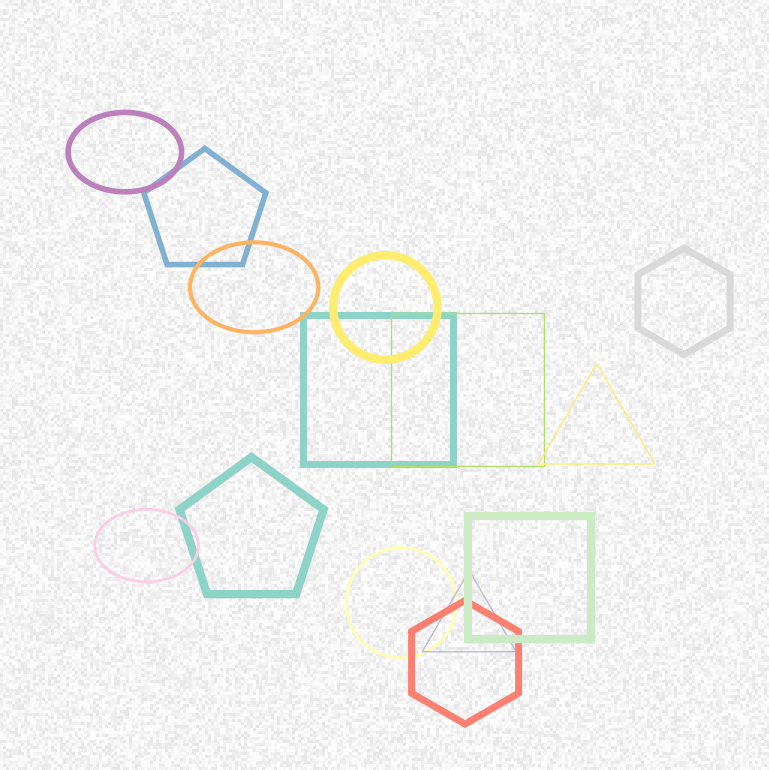[{"shape": "square", "thickness": 2.5, "radius": 0.49, "center": [0.491, 0.494]}, {"shape": "pentagon", "thickness": 3, "radius": 0.49, "center": [0.327, 0.308]}, {"shape": "circle", "thickness": 1, "radius": 0.36, "center": [0.521, 0.217]}, {"shape": "triangle", "thickness": 0.5, "radius": 0.35, "center": [0.609, 0.189]}, {"shape": "hexagon", "thickness": 2.5, "radius": 0.4, "center": [0.604, 0.14]}, {"shape": "pentagon", "thickness": 2, "radius": 0.42, "center": [0.266, 0.724]}, {"shape": "oval", "thickness": 1.5, "radius": 0.42, "center": [0.33, 0.627]}, {"shape": "square", "thickness": 0.5, "radius": 0.5, "center": [0.607, 0.494]}, {"shape": "oval", "thickness": 1, "radius": 0.34, "center": [0.19, 0.291]}, {"shape": "hexagon", "thickness": 2.5, "radius": 0.35, "center": [0.888, 0.609]}, {"shape": "oval", "thickness": 2, "radius": 0.37, "center": [0.162, 0.802]}, {"shape": "square", "thickness": 3, "radius": 0.4, "center": [0.688, 0.25]}, {"shape": "circle", "thickness": 3, "radius": 0.34, "center": [0.501, 0.601]}, {"shape": "triangle", "thickness": 0.5, "radius": 0.44, "center": [0.775, 0.441]}]